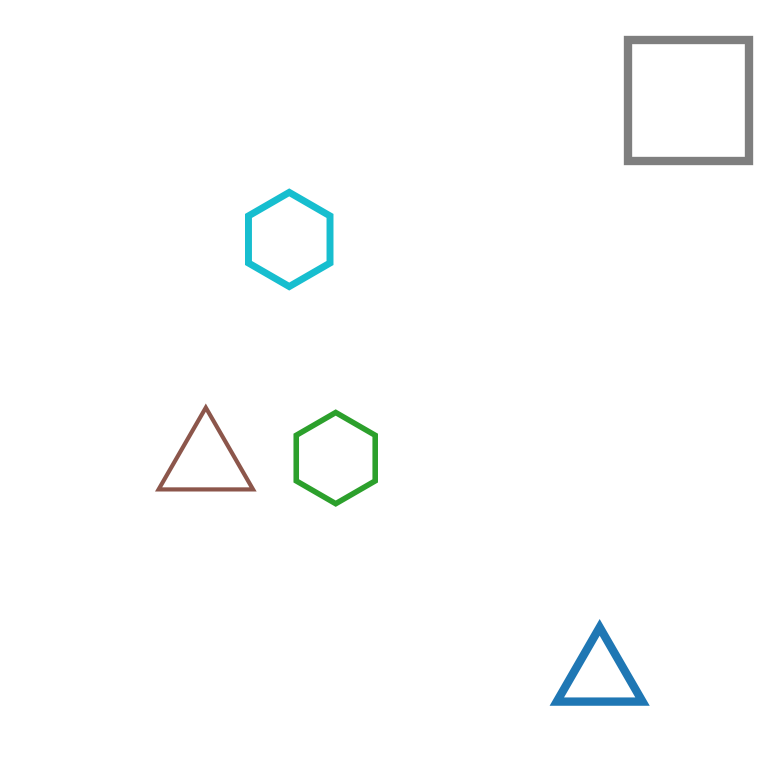[{"shape": "triangle", "thickness": 3, "radius": 0.32, "center": [0.779, 0.121]}, {"shape": "hexagon", "thickness": 2, "radius": 0.3, "center": [0.436, 0.405]}, {"shape": "triangle", "thickness": 1.5, "radius": 0.35, "center": [0.267, 0.4]}, {"shape": "square", "thickness": 3, "radius": 0.39, "center": [0.894, 0.869]}, {"shape": "hexagon", "thickness": 2.5, "radius": 0.31, "center": [0.376, 0.689]}]